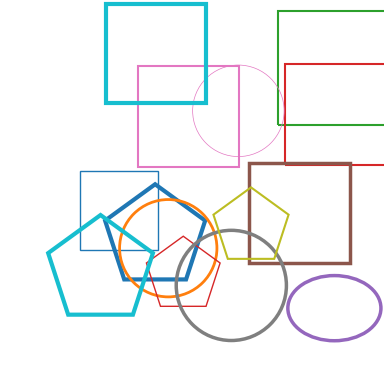[{"shape": "square", "thickness": 1, "radius": 0.51, "center": [0.309, 0.453]}, {"shape": "pentagon", "thickness": 3, "radius": 0.68, "center": [0.403, 0.385]}, {"shape": "circle", "thickness": 2, "radius": 0.63, "center": [0.437, 0.355]}, {"shape": "square", "thickness": 1.5, "radius": 0.74, "center": [0.871, 0.823]}, {"shape": "square", "thickness": 1.5, "radius": 0.66, "center": [0.872, 0.702]}, {"shape": "pentagon", "thickness": 1, "radius": 0.5, "center": [0.476, 0.286]}, {"shape": "oval", "thickness": 2.5, "radius": 0.6, "center": [0.869, 0.2]}, {"shape": "square", "thickness": 2.5, "radius": 0.65, "center": [0.778, 0.447]}, {"shape": "square", "thickness": 1.5, "radius": 0.66, "center": [0.49, 0.697]}, {"shape": "circle", "thickness": 0.5, "radius": 0.59, "center": [0.619, 0.712]}, {"shape": "circle", "thickness": 2.5, "radius": 0.72, "center": [0.601, 0.259]}, {"shape": "pentagon", "thickness": 1.5, "radius": 0.51, "center": [0.652, 0.411]}, {"shape": "square", "thickness": 3, "radius": 0.65, "center": [0.405, 0.861]}, {"shape": "pentagon", "thickness": 3, "radius": 0.72, "center": [0.261, 0.298]}]